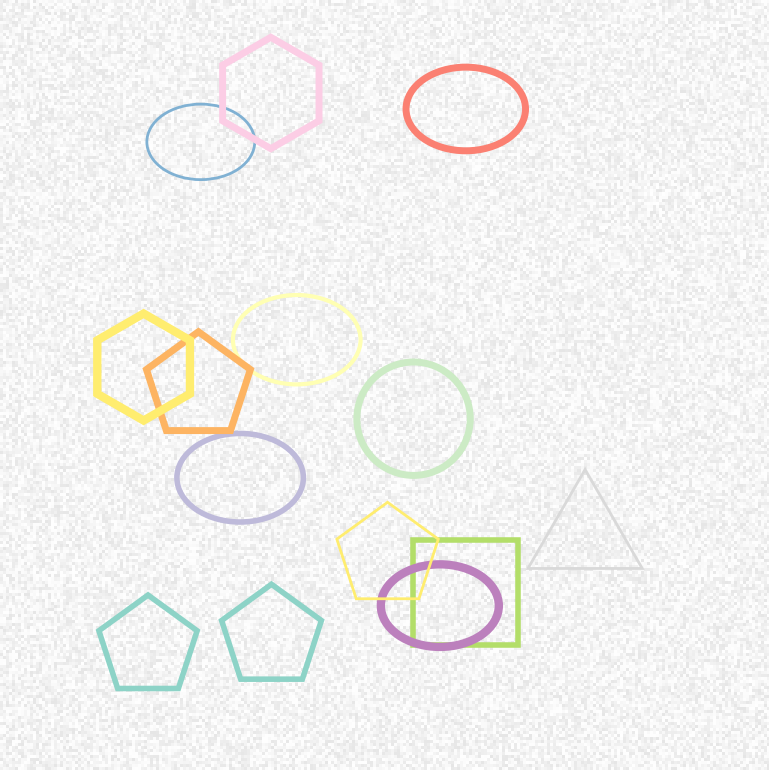[{"shape": "pentagon", "thickness": 2, "radius": 0.34, "center": [0.353, 0.173]}, {"shape": "pentagon", "thickness": 2, "radius": 0.34, "center": [0.192, 0.16]}, {"shape": "oval", "thickness": 1.5, "radius": 0.41, "center": [0.385, 0.559]}, {"shape": "oval", "thickness": 2, "radius": 0.41, "center": [0.312, 0.38]}, {"shape": "oval", "thickness": 2.5, "radius": 0.39, "center": [0.605, 0.858]}, {"shape": "oval", "thickness": 1, "radius": 0.35, "center": [0.261, 0.816]}, {"shape": "pentagon", "thickness": 2.5, "radius": 0.35, "center": [0.258, 0.498]}, {"shape": "square", "thickness": 2, "radius": 0.34, "center": [0.605, 0.231]}, {"shape": "hexagon", "thickness": 2.5, "radius": 0.36, "center": [0.352, 0.879]}, {"shape": "triangle", "thickness": 1, "radius": 0.43, "center": [0.76, 0.305]}, {"shape": "oval", "thickness": 3, "radius": 0.38, "center": [0.571, 0.213]}, {"shape": "circle", "thickness": 2.5, "radius": 0.37, "center": [0.537, 0.456]}, {"shape": "hexagon", "thickness": 3, "radius": 0.35, "center": [0.187, 0.523]}, {"shape": "pentagon", "thickness": 1, "radius": 0.35, "center": [0.503, 0.278]}]